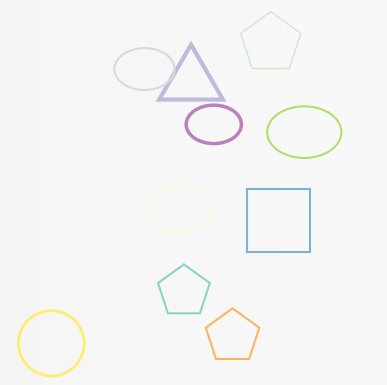[{"shape": "pentagon", "thickness": 1.5, "radius": 0.35, "center": [0.475, 0.243]}, {"shape": "oval", "thickness": 0.5, "radius": 0.44, "center": [0.464, 0.459]}, {"shape": "triangle", "thickness": 3, "radius": 0.47, "center": [0.493, 0.789]}, {"shape": "square", "thickness": 1.5, "radius": 0.4, "center": [0.719, 0.428]}, {"shape": "pentagon", "thickness": 1.5, "radius": 0.36, "center": [0.6, 0.126]}, {"shape": "oval", "thickness": 1.5, "radius": 0.48, "center": [0.785, 0.657]}, {"shape": "oval", "thickness": 1.5, "radius": 0.39, "center": [0.373, 0.821]}, {"shape": "oval", "thickness": 2.5, "radius": 0.36, "center": [0.552, 0.677]}, {"shape": "pentagon", "thickness": 1, "radius": 0.41, "center": [0.699, 0.888]}, {"shape": "circle", "thickness": 2, "radius": 0.42, "center": [0.132, 0.108]}]